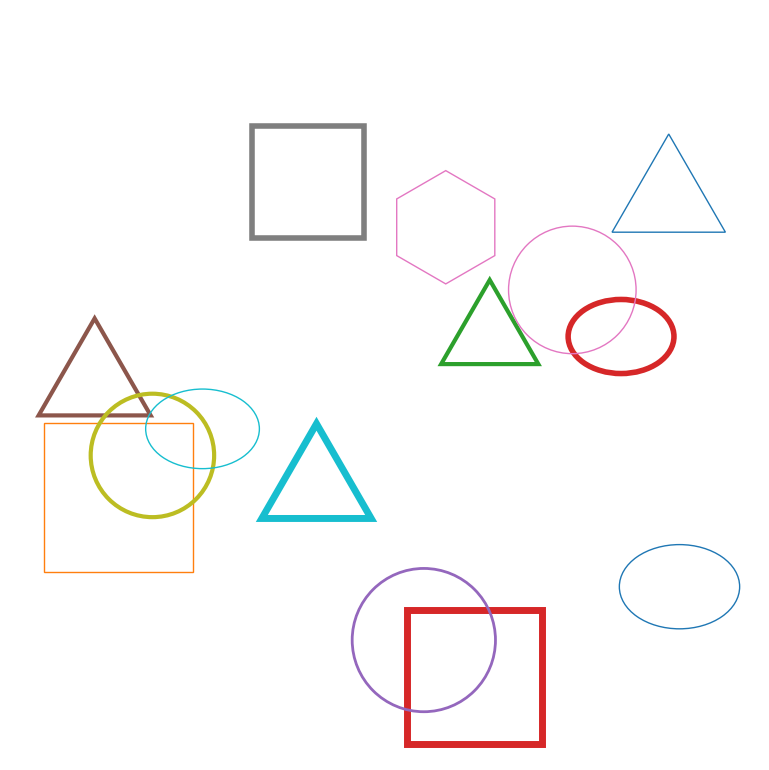[{"shape": "triangle", "thickness": 0.5, "radius": 0.42, "center": [0.868, 0.741]}, {"shape": "oval", "thickness": 0.5, "radius": 0.39, "center": [0.882, 0.238]}, {"shape": "square", "thickness": 0.5, "radius": 0.48, "center": [0.153, 0.353]}, {"shape": "triangle", "thickness": 1.5, "radius": 0.36, "center": [0.636, 0.564]}, {"shape": "square", "thickness": 2.5, "radius": 0.44, "center": [0.616, 0.121]}, {"shape": "oval", "thickness": 2, "radius": 0.34, "center": [0.807, 0.563]}, {"shape": "circle", "thickness": 1, "radius": 0.47, "center": [0.55, 0.169]}, {"shape": "triangle", "thickness": 1.5, "radius": 0.42, "center": [0.123, 0.502]}, {"shape": "hexagon", "thickness": 0.5, "radius": 0.37, "center": [0.579, 0.705]}, {"shape": "circle", "thickness": 0.5, "radius": 0.41, "center": [0.743, 0.623]}, {"shape": "square", "thickness": 2, "radius": 0.36, "center": [0.4, 0.764]}, {"shape": "circle", "thickness": 1.5, "radius": 0.4, "center": [0.198, 0.409]}, {"shape": "oval", "thickness": 0.5, "radius": 0.37, "center": [0.263, 0.443]}, {"shape": "triangle", "thickness": 2.5, "radius": 0.41, "center": [0.411, 0.368]}]